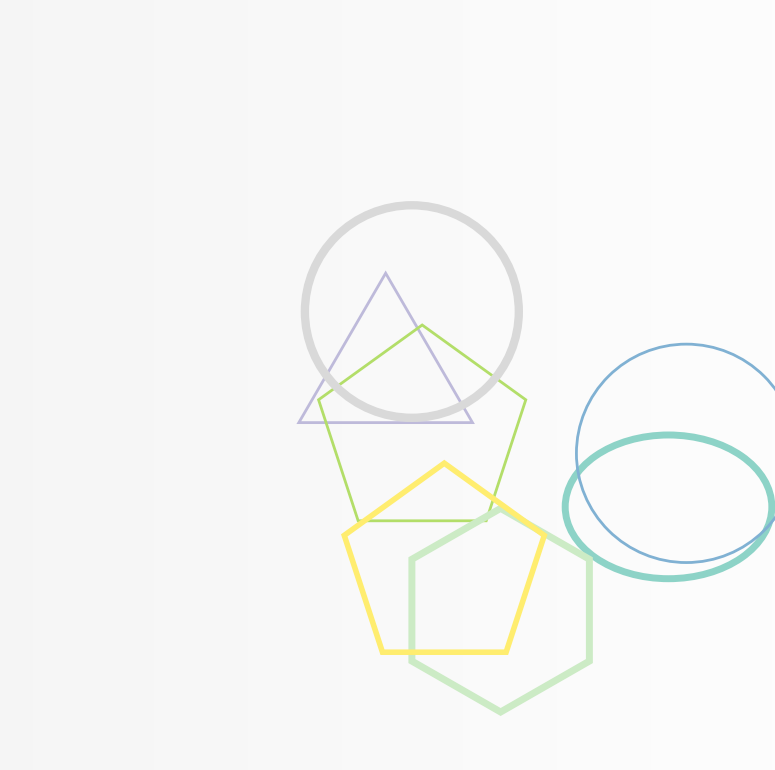[{"shape": "oval", "thickness": 2.5, "radius": 0.67, "center": [0.863, 0.342]}, {"shape": "triangle", "thickness": 1, "radius": 0.65, "center": [0.498, 0.516]}, {"shape": "circle", "thickness": 1, "radius": 0.71, "center": [0.886, 0.411]}, {"shape": "pentagon", "thickness": 1, "radius": 0.7, "center": [0.545, 0.437]}, {"shape": "circle", "thickness": 3, "radius": 0.69, "center": [0.531, 0.595]}, {"shape": "hexagon", "thickness": 2.5, "radius": 0.66, "center": [0.646, 0.208]}, {"shape": "pentagon", "thickness": 2, "radius": 0.68, "center": [0.573, 0.263]}]